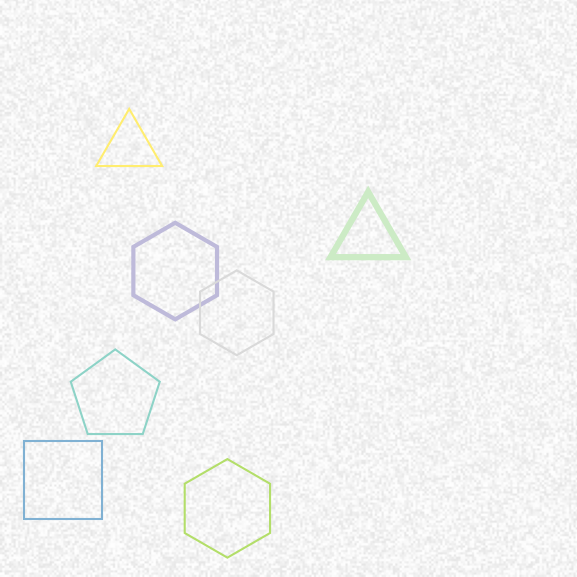[{"shape": "pentagon", "thickness": 1, "radius": 0.41, "center": [0.2, 0.313]}, {"shape": "hexagon", "thickness": 2, "radius": 0.42, "center": [0.303, 0.53]}, {"shape": "square", "thickness": 1, "radius": 0.34, "center": [0.109, 0.168]}, {"shape": "hexagon", "thickness": 1, "radius": 0.43, "center": [0.394, 0.119]}, {"shape": "hexagon", "thickness": 1, "radius": 0.37, "center": [0.41, 0.458]}, {"shape": "triangle", "thickness": 3, "radius": 0.38, "center": [0.638, 0.592]}, {"shape": "triangle", "thickness": 1, "radius": 0.33, "center": [0.224, 0.745]}]